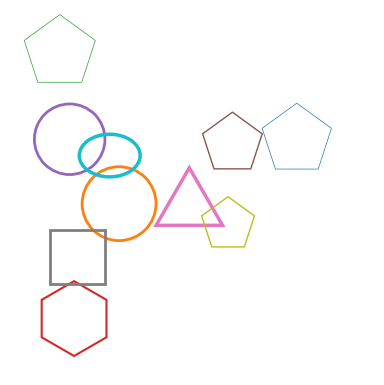[{"shape": "pentagon", "thickness": 0.5, "radius": 0.47, "center": [0.771, 0.637]}, {"shape": "circle", "thickness": 2, "radius": 0.48, "center": [0.309, 0.471]}, {"shape": "pentagon", "thickness": 0.5, "radius": 0.49, "center": [0.155, 0.865]}, {"shape": "hexagon", "thickness": 1.5, "radius": 0.49, "center": [0.192, 0.173]}, {"shape": "circle", "thickness": 2, "radius": 0.46, "center": [0.181, 0.638]}, {"shape": "pentagon", "thickness": 1, "radius": 0.41, "center": [0.604, 0.627]}, {"shape": "triangle", "thickness": 2.5, "radius": 0.5, "center": [0.492, 0.465]}, {"shape": "square", "thickness": 2, "radius": 0.36, "center": [0.201, 0.332]}, {"shape": "pentagon", "thickness": 1, "radius": 0.36, "center": [0.592, 0.417]}, {"shape": "oval", "thickness": 2.5, "radius": 0.4, "center": [0.285, 0.596]}]